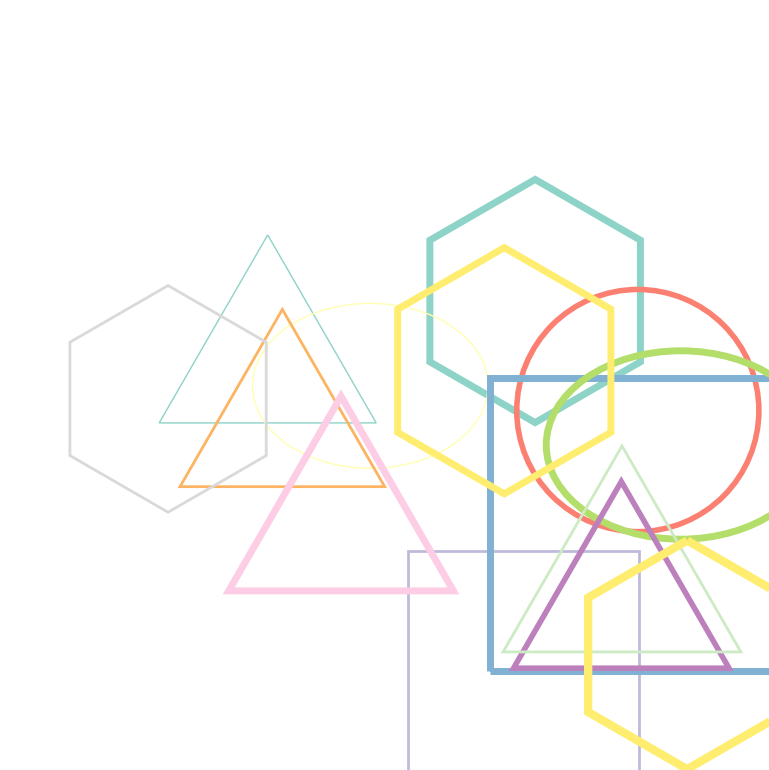[{"shape": "triangle", "thickness": 0.5, "radius": 0.81, "center": [0.348, 0.532]}, {"shape": "hexagon", "thickness": 2.5, "radius": 0.79, "center": [0.695, 0.609]}, {"shape": "oval", "thickness": 0.5, "radius": 0.76, "center": [0.481, 0.499]}, {"shape": "square", "thickness": 1, "radius": 0.75, "center": [0.68, 0.134]}, {"shape": "circle", "thickness": 2, "radius": 0.79, "center": [0.828, 0.467]}, {"shape": "square", "thickness": 2.5, "radius": 0.95, "center": [0.827, 0.319]}, {"shape": "triangle", "thickness": 1, "radius": 0.77, "center": [0.367, 0.445]}, {"shape": "oval", "thickness": 2.5, "radius": 0.87, "center": [0.884, 0.422]}, {"shape": "triangle", "thickness": 2.5, "radius": 0.84, "center": [0.443, 0.317]}, {"shape": "hexagon", "thickness": 1, "radius": 0.74, "center": [0.218, 0.482]}, {"shape": "triangle", "thickness": 2, "radius": 0.81, "center": [0.807, 0.213]}, {"shape": "triangle", "thickness": 1, "radius": 0.89, "center": [0.808, 0.243]}, {"shape": "hexagon", "thickness": 2.5, "radius": 0.8, "center": [0.655, 0.519]}, {"shape": "hexagon", "thickness": 3, "radius": 0.74, "center": [0.892, 0.15]}]